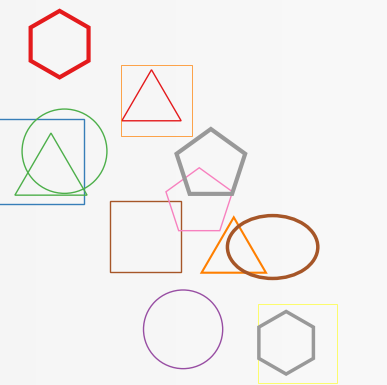[{"shape": "hexagon", "thickness": 3, "radius": 0.43, "center": [0.154, 0.885]}, {"shape": "triangle", "thickness": 1, "radius": 0.44, "center": [0.391, 0.73]}, {"shape": "square", "thickness": 1, "radius": 0.56, "center": [0.106, 0.58]}, {"shape": "circle", "thickness": 1, "radius": 0.55, "center": [0.166, 0.607]}, {"shape": "triangle", "thickness": 1, "radius": 0.54, "center": [0.132, 0.547]}, {"shape": "circle", "thickness": 1, "radius": 0.51, "center": [0.473, 0.145]}, {"shape": "square", "thickness": 0.5, "radius": 0.46, "center": [0.404, 0.739]}, {"shape": "triangle", "thickness": 1.5, "radius": 0.48, "center": [0.603, 0.34]}, {"shape": "square", "thickness": 0.5, "radius": 0.51, "center": [0.767, 0.109]}, {"shape": "square", "thickness": 1, "radius": 0.46, "center": [0.375, 0.385]}, {"shape": "oval", "thickness": 2.5, "radius": 0.58, "center": [0.704, 0.358]}, {"shape": "pentagon", "thickness": 1, "radius": 0.45, "center": [0.514, 0.474]}, {"shape": "pentagon", "thickness": 3, "radius": 0.47, "center": [0.544, 0.572]}, {"shape": "hexagon", "thickness": 2.5, "radius": 0.41, "center": [0.738, 0.11]}]